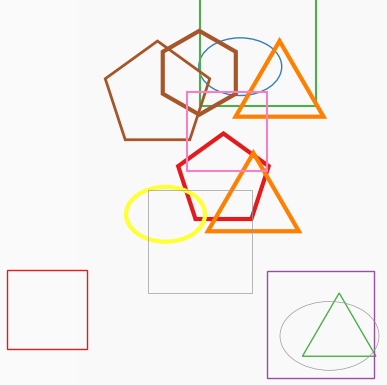[{"shape": "square", "thickness": 1, "radius": 0.51, "center": [0.122, 0.196]}, {"shape": "pentagon", "thickness": 3, "radius": 0.61, "center": [0.577, 0.53]}, {"shape": "oval", "thickness": 1, "radius": 0.54, "center": [0.62, 0.827]}, {"shape": "square", "thickness": 1.5, "radius": 0.75, "center": [0.666, 0.874]}, {"shape": "triangle", "thickness": 1, "radius": 0.55, "center": [0.875, 0.129]}, {"shape": "square", "thickness": 1, "radius": 0.69, "center": [0.827, 0.157]}, {"shape": "triangle", "thickness": 3, "radius": 0.68, "center": [0.654, 0.467]}, {"shape": "triangle", "thickness": 3, "radius": 0.66, "center": [0.721, 0.762]}, {"shape": "oval", "thickness": 3, "radius": 0.51, "center": [0.427, 0.443]}, {"shape": "hexagon", "thickness": 3, "radius": 0.54, "center": [0.514, 0.811]}, {"shape": "pentagon", "thickness": 2, "radius": 0.71, "center": [0.406, 0.752]}, {"shape": "square", "thickness": 1.5, "radius": 0.52, "center": [0.586, 0.659]}, {"shape": "square", "thickness": 0.5, "radius": 0.67, "center": [0.517, 0.373]}, {"shape": "oval", "thickness": 0.5, "radius": 0.64, "center": [0.85, 0.128]}]